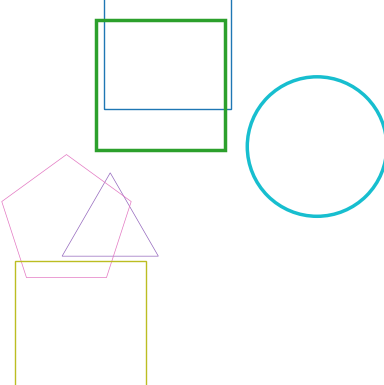[{"shape": "square", "thickness": 1, "radius": 0.82, "center": [0.435, 0.882]}, {"shape": "square", "thickness": 2.5, "radius": 0.84, "center": [0.417, 0.779]}, {"shape": "triangle", "thickness": 0.5, "radius": 0.72, "center": [0.286, 0.407]}, {"shape": "pentagon", "thickness": 0.5, "radius": 0.88, "center": [0.173, 0.422]}, {"shape": "square", "thickness": 1, "radius": 0.85, "center": [0.209, 0.151]}, {"shape": "circle", "thickness": 2.5, "radius": 0.91, "center": [0.823, 0.619]}]